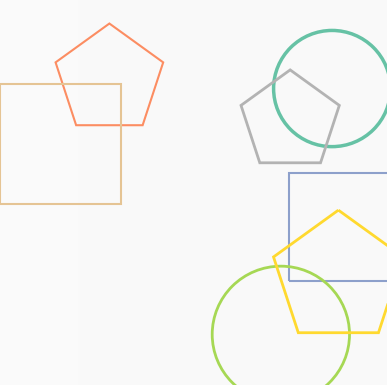[{"shape": "circle", "thickness": 2.5, "radius": 0.75, "center": [0.857, 0.77]}, {"shape": "pentagon", "thickness": 1.5, "radius": 0.73, "center": [0.282, 0.793]}, {"shape": "square", "thickness": 1.5, "radius": 0.7, "center": [0.886, 0.41]}, {"shape": "circle", "thickness": 2, "radius": 0.89, "center": [0.725, 0.131]}, {"shape": "pentagon", "thickness": 2, "radius": 0.88, "center": [0.873, 0.278]}, {"shape": "square", "thickness": 1.5, "radius": 0.78, "center": [0.155, 0.626]}, {"shape": "pentagon", "thickness": 2, "radius": 0.67, "center": [0.749, 0.685]}]